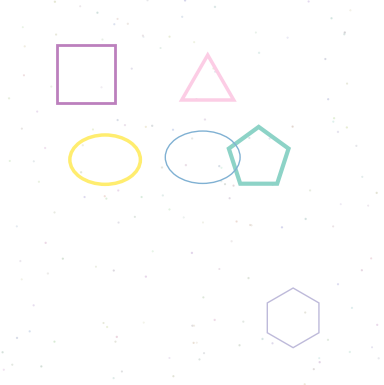[{"shape": "pentagon", "thickness": 3, "radius": 0.41, "center": [0.672, 0.589]}, {"shape": "hexagon", "thickness": 1, "radius": 0.39, "center": [0.761, 0.174]}, {"shape": "oval", "thickness": 1, "radius": 0.49, "center": [0.526, 0.592]}, {"shape": "triangle", "thickness": 2.5, "radius": 0.39, "center": [0.54, 0.779]}, {"shape": "square", "thickness": 2, "radius": 0.38, "center": [0.224, 0.808]}, {"shape": "oval", "thickness": 2.5, "radius": 0.46, "center": [0.273, 0.585]}]